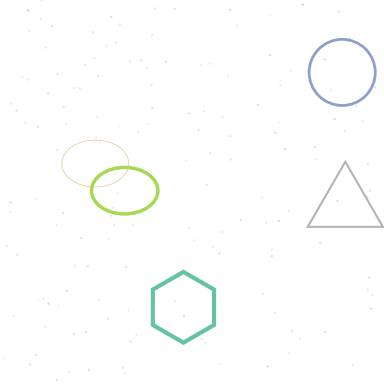[{"shape": "hexagon", "thickness": 3, "radius": 0.46, "center": [0.476, 0.202]}, {"shape": "circle", "thickness": 2, "radius": 0.43, "center": [0.889, 0.812]}, {"shape": "oval", "thickness": 2.5, "radius": 0.43, "center": [0.324, 0.505]}, {"shape": "oval", "thickness": 0.5, "radius": 0.44, "center": [0.247, 0.575]}, {"shape": "triangle", "thickness": 1.5, "radius": 0.56, "center": [0.897, 0.467]}]